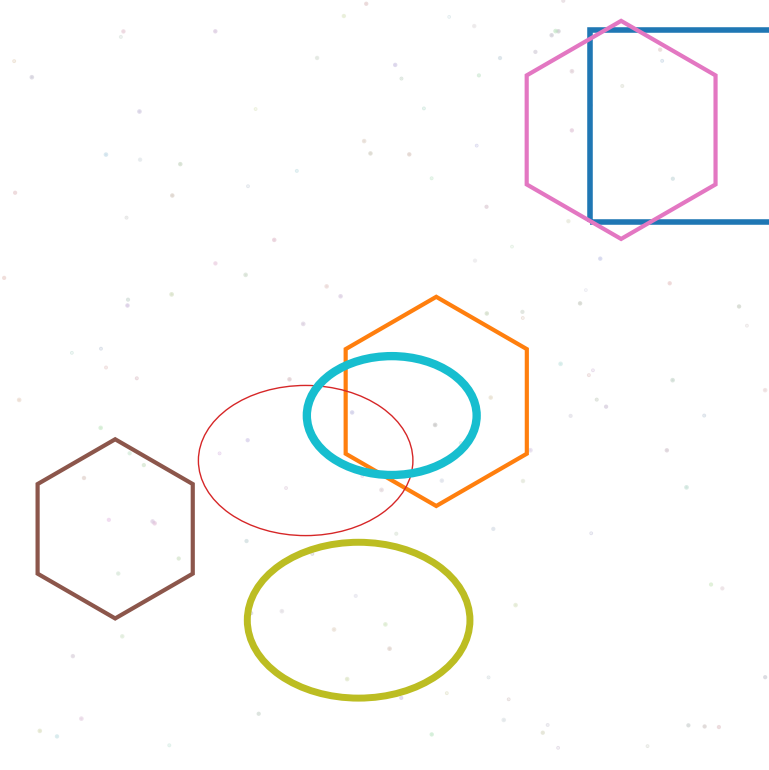[{"shape": "square", "thickness": 2, "radius": 0.62, "center": [0.891, 0.836]}, {"shape": "hexagon", "thickness": 1.5, "radius": 0.68, "center": [0.567, 0.479]}, {"shape": "oval", "thickness": 0.5, "radius": 0.7, "center": [0.397, 0.402]}, {"shape": "hexagon", "thickness": 1.5, "radius": 0.58, "center": [0.15, 0.313]}, {"shape": "hexagon", "thickness": 1.5, "radius": 0.71, "center": [0.807, 0.831]}, {"shape": "oval", "thickness": 2.5, "radius": 0.72, "center": [0.466, 0.195]}, {"shape": "oval", "thickness": 3, "radius": 0.55, "center": [0.509, 0.46]}]